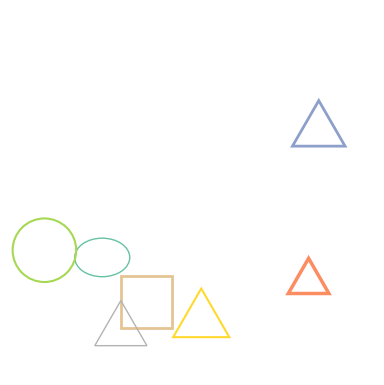[{"shape": "oval", "thickness": 1, "radius": 0.36, "center": [0.266, 0.331]}, {"shape": "triangle", "thickness": 2.5, "radius": 0.3, "center": [0.802, 0.268]}, {"shape": "triangle", "thickness": 2, "radius": 0.39, "center": [0.828, 0.66]}, {"shape": "circle", "thickness": 1.5, "radius": 0.41, "center": [0.115, 0.35]}, {"shape": "triangle", "thickness": 1.5, "radius": 0.42, "center": [0.523, 0.166]}, {"shape": "square", "thickness": 2, "radius": 0.33, "center": [0.381, 0.215]}, {"shape": "triangle", "thickness": 1, "radius": 0.39, "center": [0.314, 0.141]}]